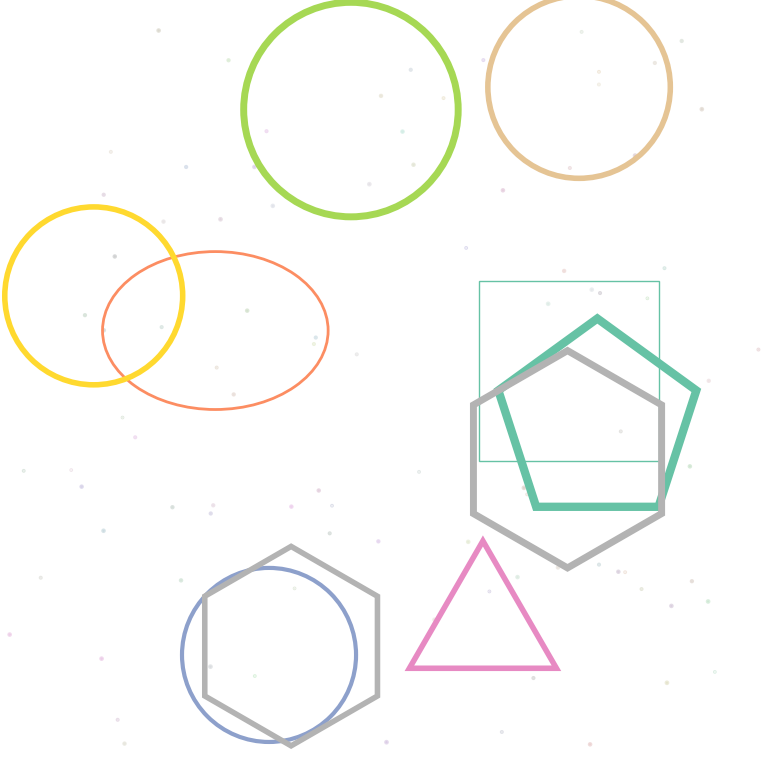[{"shape": "square", "thickness": 0.5, "radius": 0.58, "center": [0.739, 0.518]}, {"shape": "pentagon", "thickness": 3, "radius": 0.68, "center": [0.776, 0.451]}, {"shape": "oval", "thickness": 1, "radius": 0.73, "center": [0.28, 0.571]}, {"shape": "circle", "thickness": 1.5, "radius": 0.57, "center": [0.349, 0.149]}, {"shape": "triangle", "thickness": 2, "radius": 0.55, "center": [0.627, 0.187]}, {"shape": "circle", "thickness": 2.5, "radius": 0.7, "center": [0.456, 0.858]}, {"shape": "circle", "thickness": 2, "radius": 0.58, "center": [0.122, 0.616]}, {"shape": "circle", "thickness": 2, "radius": 0.59, "center": [0.752, 0.887]}, {"shape": "hexagon", "thickness": 2.5, "radius": 0.71, "center": [0.737, 0.404]}, {"shape": "hexagon", "thickness": 2, "radius": 0.65, "center": [0.378, 0.161]}]